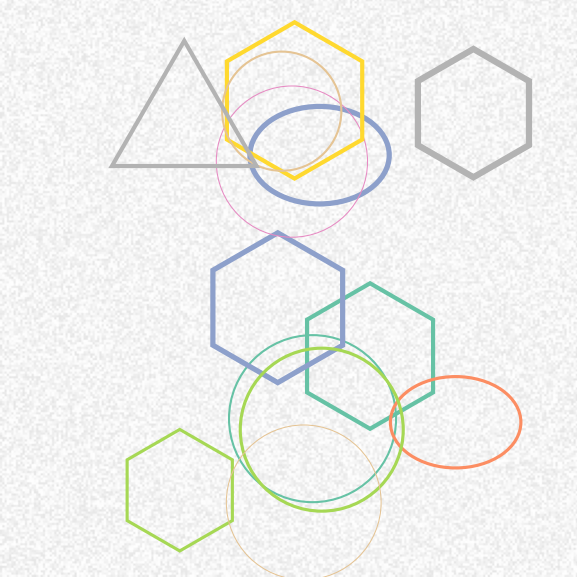[{"shape": "hexagon", "thickness": 2, "radius": 0.63, "center": [0.641, 0.383]}, {"shape": "circle", "thickness": 1, "radius": 0.72, "center": [0.541, 0.274]}, {"shape": "oval", "thickness": 1.5, "radius": 0.56, "center": [0.789, 0.268]}, {"shape": "hexagon", "thickness": 2.5, "radius": 0.65, "center": [0.481, 0.466]}, {"shape": "oval", "thickness": 2.5, "radius": 0.6, "center": [0.553, 0.73]}, {"shape": "circle", "thickness": 0.5, "radius": 0.65, "center": [0.505, 0.719]}, {"shape": "circle", "thickness": 1.5, "radius": 0.71, "center": [0.557, 0.255]}, {"shape": "hexagon", "thickness": 1.5, "radius": 0.53, "center": [0.311, 0.15]}, {"shape": "hexagon", "thickness": 2, "radius": 0.68, "center": [0.51, 0.825]}, {"shape": "circle", "thickness": 1, "radius": 0.52, "center": [0.488, 0.807]}, {"shape": "circle", "thickness": 0.5, "radius": 0.67, "center": [0.526, 0.129]}, {"shape": "triangle", "thickness": 2, "radius": 0.72, "center": [0.319, 0.784]}, {"shape": "hexagon", "thickness": 3, "radius": 0.56, "center": [0.82, 0.803]}]